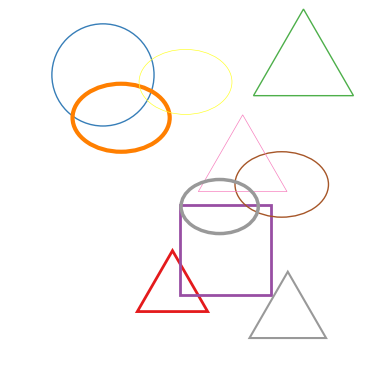[{"shape": "triangle", "thickness": 2, "radius": 0.53, "center": [0.448, 0.243]}, {"shape": "circle", "thickness": 1, "radius": 0.66, "center": [0.267, 0.805]}, {"shape": "triangle", "thickness": 1, "radius": 0.75, "center": [0.788, 0.826]}, {"shape": "square", "thickness": 2, "radius": 0.59, "center": [0.586, 0.351]}, {"shape": "oval", "thickness": 3, "radius": 0.63, "center": [0.315, 0.694]}, {"shape": "oval", "thickness": 0.5, "radius": 0.6, "center": [0.482, 0.787]}, {"shape": "oval", "thickness": 1, "radius": 0.61, "center": [0.732, 0.521]}, {"shape": "triangle", "thickness": 0.5, "radius": 0.67, "center": [0.63, 0.569]}, {"shape": "oval", "thickness": 2.5, "radius": 0.5, "center": [0.57, 0.464]}, {"shape": "triangle", "thickness": 1.5, "radius": 0.57, "center": [0.748, 0.179]}]